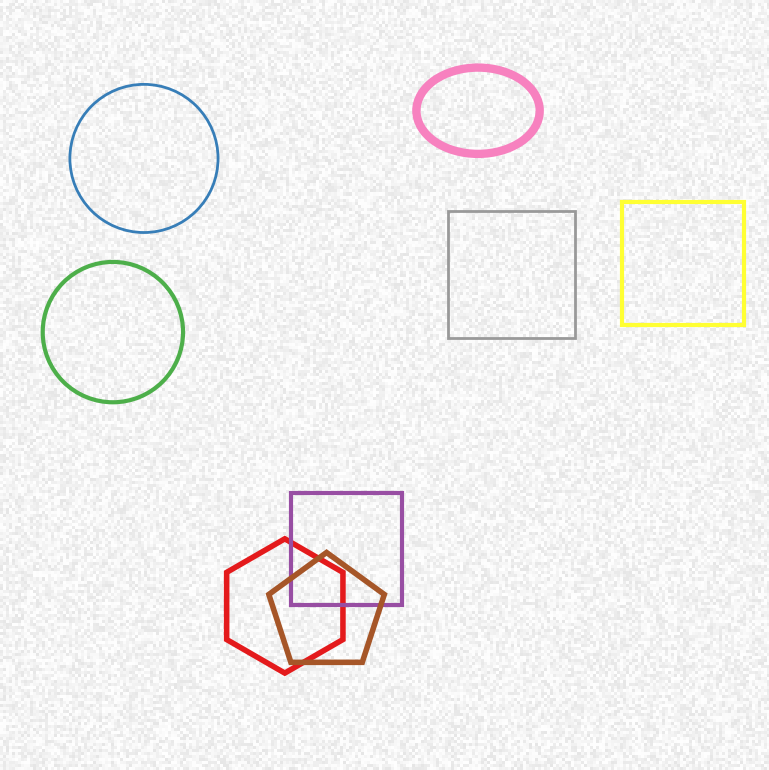[{"shape": "hexagon", "thickness": 2, "radius": 0.44, "center": [0.37, 0.213]}, {"shape": "circle", "thickness": 1, "radius": 0.48, "center": [0.187, 0.794]}, {"shape": "circle", "thickness": 1.5, "radius": 0.46, "center": [0.147, 0.569]}, {"shape": "square", "thickness": 1.5, "radius": 0.36, "center": [0.45, 0.287]}, {"shape": "square", "thickness": 1.5, "radius": 0.4, "center": [0.887, 0.658]}, {"shape": "pentagon", "thickness": 2, "radius": 0.39, "center": [0.424, 0.204]}, {"shape": "oval", "thickness": 3, "radius": 0.4, "center": [0.621, 0.856]}, {"shape": "square", "thickness": 1, "radius": 0.41, "center": [0.665, 0.644]}]